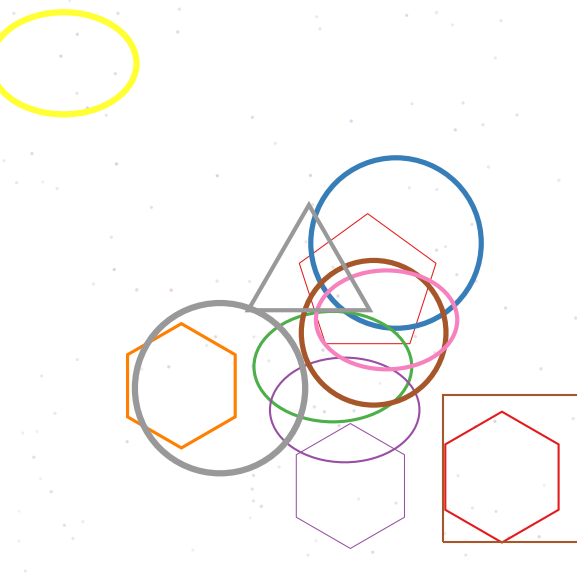[{"shape": "pentagon", "thickness": 0.5, "radius": 0.62, "center": [0.637, 0.505]}, {"shape": "hexagon", "thickness": 1, "radius": 0.57, "center": [0.869, 0.173]}, {"shape": "circle", "thickness": 2.5, "radius": 0.74, "center": [0.686, 0.578]}, {"shape": "oval", "thickness": 1.5, "radius": 0.68, "center": [0.576, 0.364]}, {"shape": "hexagon", "thickness": 0.5, "radius": 0.54, "center": [0.607, 0.158]}, {"shape": "oval", "thickness": 1, "radius": 0.65, "center": [0.597, 0.289]}, {"shape": "hexagon", "thickness": 1.5, "radius": 0.54, "center": [0.314, 0.331]}, {"shape": "oval", "thickness": 3, "radius": 0.63, "center": [0.11, 0.89]}, {"shape": "square", "thickness": 1, "radius": 0.63, "center": [0.895, 0.188]}, {"shape": "circle", "thickness": 2.5, "radius": 0.63, "center": [0.647, 0.423]}, {"shape": "oval", "thickness": 2, "radius": 0.61, "center": [0.669, 0.445]}, {"shape": "circle", "thickness": 3, "radius": 0.74, "center": [0.381, 0.327]}, {"shape": "triangle", "thickness": 2, "radius": 0.61, "center": [0.535, 0.523]}]